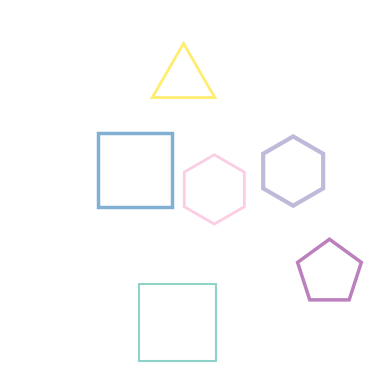[{"shape": "square", "thickness": 1.5, "radius": 0.5, "center": [0.461, 0.162]}, {"shape": "hexagon", "thickness": 3, "radius": 0.45, "center": [0.761, 0.556]}, {"shape": "square", "thickness": 2.5, "radius": 0.48, "center": [0.351, 0.558]}, {"shape": "hexagon", "thickness": 2, "radius": 0.45, "center": [0.557, 0.508]}, {"shape": "pentagon", "thickness": 2.5, "radius": 0.44, "center": [0.856, 0.292]}, {"shape": "triangle", "thickness": 2, "radius": 0.47, "center": [0.477, 0.793]}]